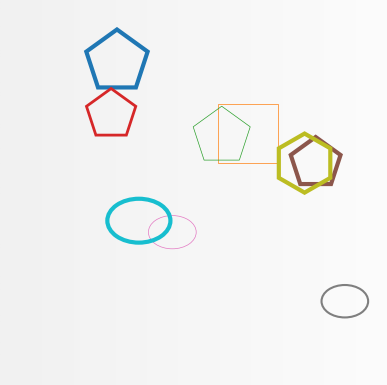[{"shape": "pentagon", "thickness": 3, "radius": 0.42, "center": [0.302, 0.84]}, {"shape": "square", "thickness": 0.5, "radius": 0.38, "center": [0.64, 0.653]}, {"shape": "pentagon", "thickness": 0.5, "radius": 0.39, "center": [0.572, 0.647]}, {"shape": "pentagon", "thickness": 2, "radius": 0.33, "center": [0.287, 0.703]}, {"shape": "pentagon", "thickness": 3, "radius": 0.34, "center": [0.815, 0.577]}, {"shape": "oval", "thickness": 0.5, "radius": 0.31, "center": [0.445, 0.397]}, {"shape": "oval", "thickness": 1.5, "radius": 0.3, "center": [0.89, 0.218]}, {"shape": "hexagon", "thickness": 3, "radius": 0.38, "center": [0.786, 0.576]}, {"shape": "oval", "thickness": 3, "radius": 0.41, "center": [0.358, 0.427]}]